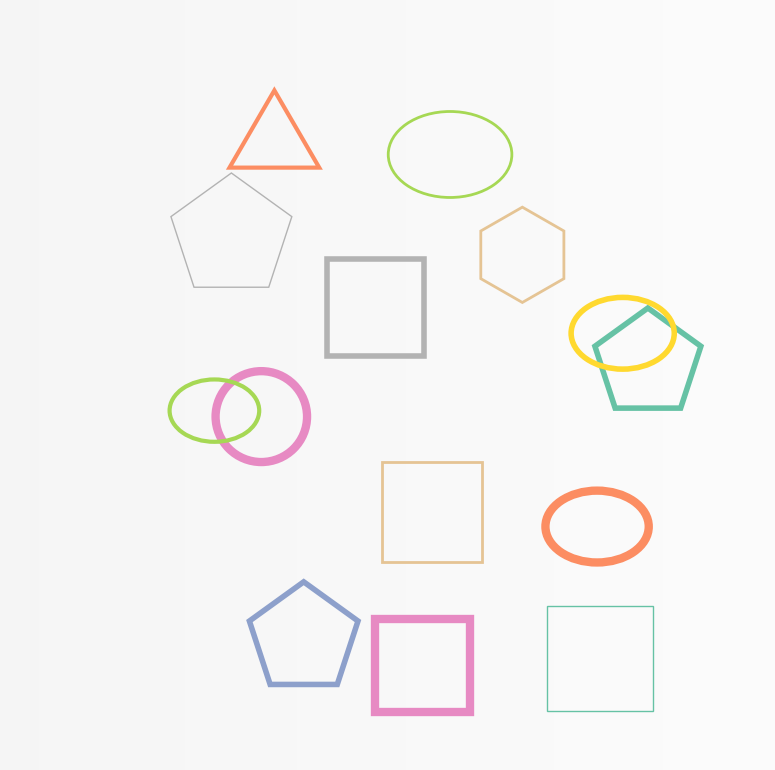[{"shape": "pentagon", "thickness": 2, "radius": 0.36, "center": [0.836, 0.528]}, {"shape": "square", "thickness": 0.5, "radius": 0.34, "center": [0.774, 0.145]}, {"shape": "triangle", "thickness": 1.5, "radius": 0.33, "center": [0.354, 0.816]}, {"shape": "oval", "thickness": 3, "radius": 0.33, "center": [0.77, 0.316]}, {"shape": "pentagon", "thickness": 2, "radius": 0.37, "center": [0.392, 0.171]}, {"shape": "circle", "thickness": 3, "radius": 0.3, "center": [0.337, 0.459]}, {"shape": "square", "thickness": 3, "radius": 0.3, "center": [0.545, 0.136]}, {"shape": "oval", "thickness": 1, "radius": 0.4, "center": [0.581, 0.799]}, {"shape": "oval", "thickness": 1.5, "radius": 0.29, "center": [0.277, 0.467]}, {"shape": "oval", "thickness": 2, "radius": 0.33, "center": [0.803, 0.567]}, {"shape": "hexagon", "thickness": 1, "radius": 0.31, "center": [0.674, 0.669]}, {"shape": "square", "thickness": 1, "radius": 0.32, "center": [0.557, 0.335]}, {"shape": "square", "thickness": 2, "radius": 0.31, "center": [0.485, 0.6]}, {"shape": "pentagon", "thickness": 0.5, "radius": 0.41, "center": [0.299, 0.693]}]